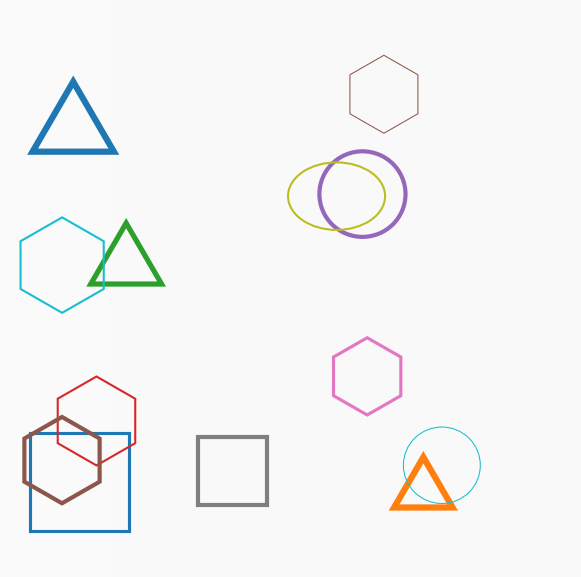[{"shape": "triangle", "thickness": 3, "radius": 0.4, "center": [0.126, 0.777]}, {"shape": "square", "thickness": 1.5, "radius": 0.43, "center": [0.137, 0.164]}, {"shape": "triangle", "thickness": 3, "radius": 0.29, "center": [0.728, 0.149]}, {"shape": "triangle", "thickness": 2.5, "radius": 0.35, "center": [0.217, 0.542]}, {"shape": "hexagon", "thickness": 1, "radius": 0.39, "center": [0.166, 0.27]}, {"shape": "circle", "thickness": 2, "radius": 0.37, "center": [0.624, 0.663]}, {"shape": "hexagon", "thickness": 2, "radius": 0.37, "center": [0.107, 0.202]}, {"shape": "hexagon", "thickness": 0.5, "radius": 0.34, "center": [0.66, 0.836]}, {"shape": "hexagon", "thickness": 1.5, "radius": 0.33, "center": [0.632, 0.347]}, {"shape": "square", "thickness": 2, "radius": 0.29, "center": [0.4, 0.184]}, {"shape": "oval", "thickness": 1, "radius": 0.42, "center": [0.579, 0.659]}, {"shape": "circle", "thickness": 0.5, "radius": 0.33, "center": [0.76, 0.193]}, {"shape": "hexagon", "thickness": 1, "radius": 0.41, "center": [0.107, 0.54]}]